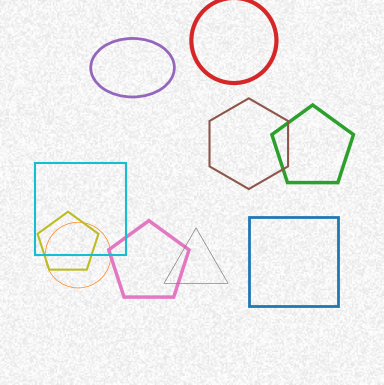[{"shape": "square", "thickness": 2, "radius": 0.58, "center": [0.763, 0.321]}, {"shape": "circle", "thickness": 0.5, "radius": 0.43, "center": [0.203, 0.337]}, {"shape": "pentagon", "thickness": 2.5, "radius": 0.56, "center": [0.812, 0.616]}, {"shape": "circle", "thickness": 3, "radius": 0.55, "center": [0.608, 0.895]}, {"shape": "oval", "thickness": 2, "radius": 0.54, "center": [0.344, 0.824]}, {"shape": "hexagon", "thickness": 1.5, "radius": 0.59, "center": [0.646, 0.627]}, {"shape": "pentagon", "thickness": 2.5, "radius": 0.55, "center": [0.387, 0.317]}, {"shape": "triangle", "thickness": 0.5, "radius": 0.48, "center": [0.509, 0.312]}, {"shape": "pentagon", "thickness": 1.5, "radius": 0.42, "center": [0.177, 0.367]}, {"shape": "square", "thickness": 1.5, "radius": 0.59, "center": [0.209, 0.458]}]